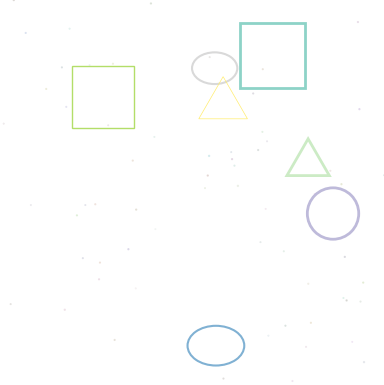[{"shape": "square", "thickness": 2, "radius": 0.42, "center": [0.708, 0.856]}, {"shape": "circle", "thickness": 2, "radius": 0.33, "center": [0.865, 0.445]}, {"shape": "oval", "thickness": 1.5, "radius": 0.37, "center": [0.561, 0.102]}, {"shape": "square", "thickness": 1, "radius": 0.4, "center": [0.268, 0.748]}, {"shape": "oval", "thickness": 1.5, "radius": 0.29, "center": [0.558, 0.823]}, {"shape": "triangle", "thickness": 2, "radius": 0.32, "center": [0.8, 0.576]}, {"shape": "triangle", "thickness": 0.5, "radius": 0.37, "center": [0.58, 0.728]}]